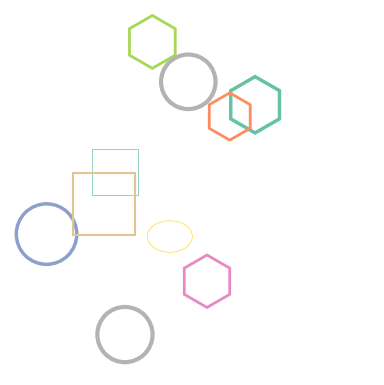[{"shape": "square", "thickness": 0.5, "radius": 0.3, "center": [0.299, 0.553]}, {"shape": "hexagon", "thickness": 2.5, "radius": 0.37, "center": [0.663, 0.728]}, {"shape": "hexagon", "thickness": 2, "radius": 0.31, "center": [0.597, 0.697]}, {"shape": "circle", "thickness": 2.5, "radius": 0.39, "center": [0.121, 0.392]}, {"shape": "hexagon", "thickness": 2, "radius": 0.34, "center": [0.538, 0.27]}, {"shape": "hexagon", "thickness": 2, "radius": 0.34, "center": [0.396, 0.891]}, {"shape": "oval", "thickness": 0.5, "radius": 0.29, "center": [0.441, 0.386]}, {"shape": "square", "thickness": 1.5, "radius": 0.41, "center": [0.271, 0.47]}, {"shape": "circle", "thickness": 3, "radius": 0.36, "center": [0.325, 0.131]}, {"shape": "circle", "thickness": 3, "radius": 0.35, "center": [0.489, 0.787]}]